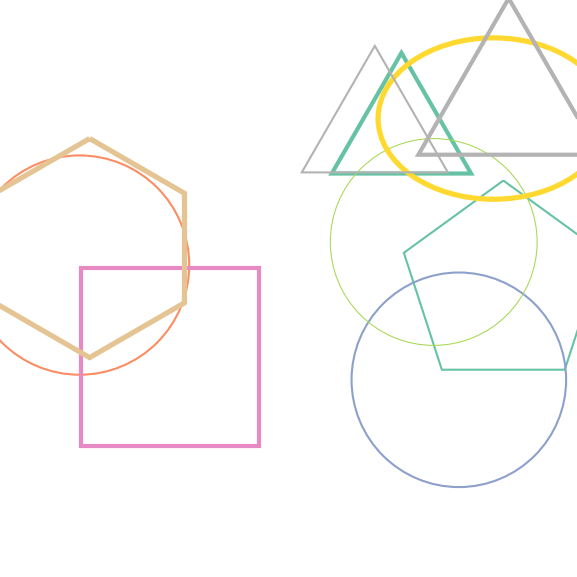[{"shape": "triangle", "thickness": 2, "radius": 0.7, "center": [0.695, 0.768]}, {"shape": "pentagon", "thickness": 1, "radius": 0.91, "center": [0.872, 0.505]}, {"shape": "circle", "thickness": 1, "radius": 0.95, "center": [0.138, 0.54]}, {"shape": "circle", "thickness": 1, "radius": 0.93, "center": [0.795, 0.341]}, {"shape": "square", "thickness": 2, "radius": 0.77, "center": [0.295, 0.381]}, {"shape": "circle", "thickness": 0.5, "radius": 0.9, "center": [0.751, 0.58]}, {"shape": "oval", "thickness": 2.5, "radius": 1.0, "center": [0.854, 0.794]}, {"shape": "hexagon", "thickness": 2.5, "radius": 0.95, "center": [0.155, 0.57]}, {"shape": "triangle", "thickness": 2, "radius": 0.9, "center": [0.881, 0.822]}, {"shape": "triangle", "thickness": 1, "radius": 0.73, "center": [0.649, 0.774]}]